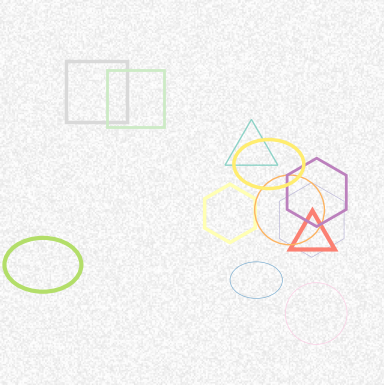[{"shape": "triangle", "thickness": 1, "radius": 0.4, "center": [0.653, 0.611]}, {"shape": "hexagon", "thickness": 2.5, "radius": 0.38, "center": [0.597, 0.446]}, {"shape": "hexagon", "thickness": 0.5, "radius": 0.49, "center": [0.81, 0.429]}, {"shape": "triangle", "thickness": 3, "radius": 0.34, "center": [0.812, 0.386]}, {"shape": "oval", "thickness": 0.5, "radius": 0.34, "center": [0.666, 0.272]}, {"shape": "circle", "thickness": 1, "radius": 0.45, "center": [0.752, 0.455]}, {"shape": "oval", "thickness": 3, "radius": 0.5, "center": [0.111, 0.312]}, {"shape": "circle", "thickness": 0.5, "radius": 0.4, "center": [0.821, 0.186]}, {"shape": "square", "thickness": 2.5, "radius": 0.4, "center": [0.251, 0.762]}, {"shape": "hexagon", "thickness": 2, "radius": 0.44, "center": [0.823, 0.5]}, {"shape": "square", "thickness": 2, "radius": 0.37, "center": [0.352, 0.744]}, {"shape": "oval", "thickness": 2.5, "radius": 0.45, "center": [0.698, 0.574]}]